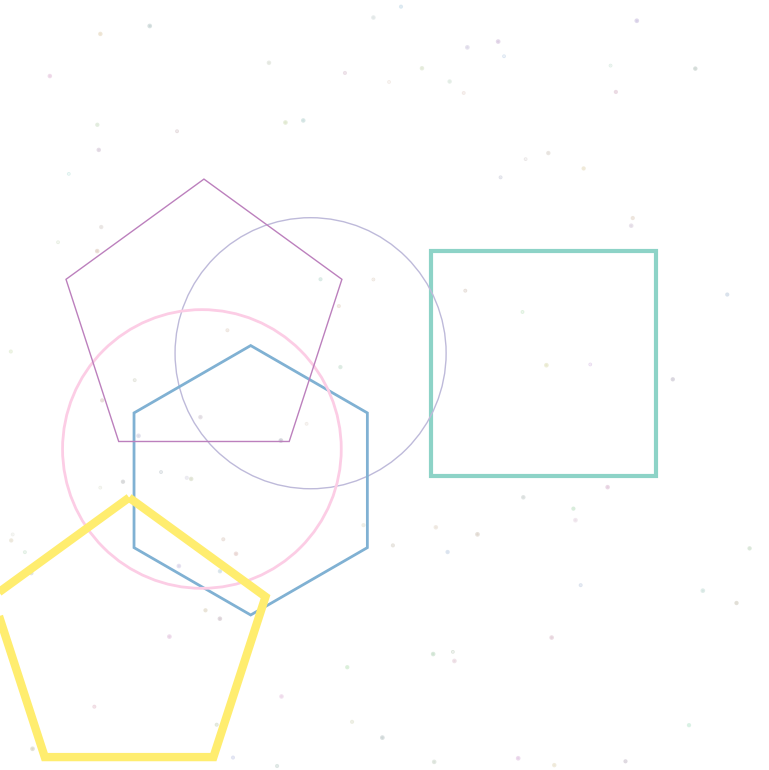[{"shape": "square", "thickness": 1.5, "radius": 0.73, "center": [0.705, 0.528]}, {"shape": "circle", "thickness": 0.5, "radius": 0.88, "center": [0.403, 0.541]}, {"shape": "hexagon", "thickness": 1, "radius": 0.87, "center": [0.326, 0.376]}, {"shape": "circle", "thickness": 1, "radius": 0.9, "center": [0.262, 0.417]}, {"shape": "pentagon", "thickness": 0.5, "radius": 0.94, "center": [0.265, 0.579]}, {"shape": "pentagon", "thickness": 3, "radius": 0.93, "center": [0.168, 0.167]}]